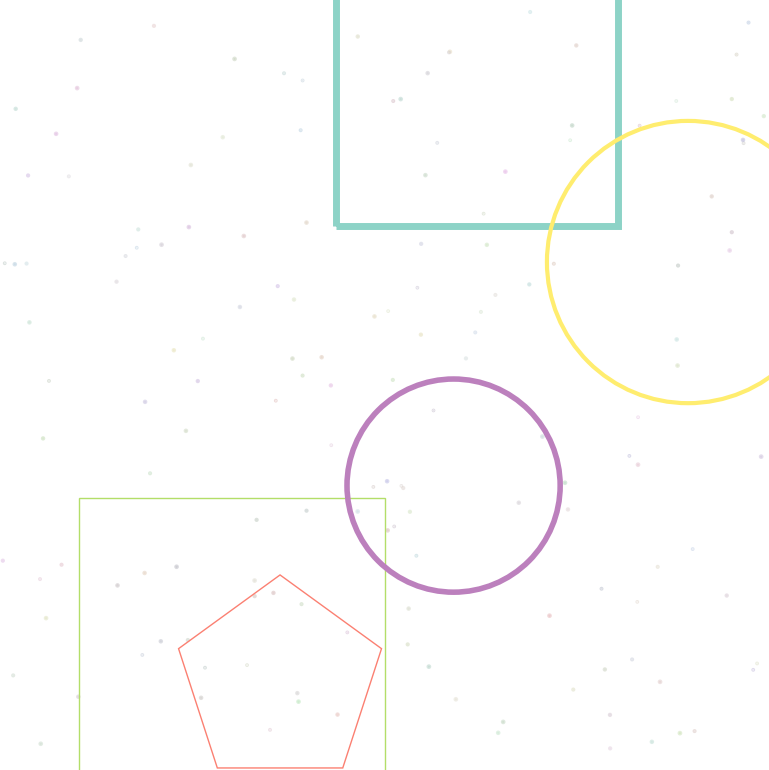[{"shape": "square", "thickness": 2.5, "radius": 0.91, "center": [0.619, 0.89]}, {"shape": "pentagon", "thickness": 0.5, "radius": 0.69, "center": [0.364, 0.115]}, {"shape": "square", "thickness": 0.5, "radius": 0.99, "center": [0.301, 0.154]}, {"shape": "circle", "thickness": 2, "radius": 0.69, "center": [0.589, 0.369]}, {"shape": "circle", "thickness": 1.5, "radius": 0.92, "center": [0.894, 0.66]}]